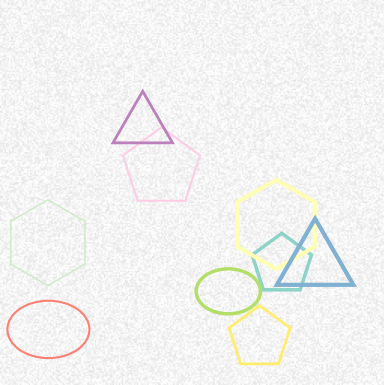[{"shape": "pentagon", "thickness": 2.5, "radius": 0.41, "center": [0.732, 0.313]}, {"shape": "hexagon", "thickness": 3, "radius": 0.58, "center": [0.717, 0.417]}, {"shape": "oval", "thickness": 1.5, "radius": 0.53, "center": [0.126, 0.144]}, {"shape": "triangle", "thickness": 3, "radius": 0.57, "center": [0.819, 0.317]}, {"shape": "oval", "thickness": 2.5, "radius": 0.42, "center": [0.593, 0.243]}, {"shape": "pentagon", "thickness": 1.5, "radius": 0.53, "center": [0.419, 0.564]}, {"shape": "triangle", "thickness": 2, "radius": 0.45, "center": [0.371, 0.674]}, {"shape": "hexagon", "thickness": 1, "radius": 0.56, "center": [0.124, 0.37]}, {"shape": "pentagon", "thickness": 2, "radius": 0.42, "center": [0.674, 0.123]}]